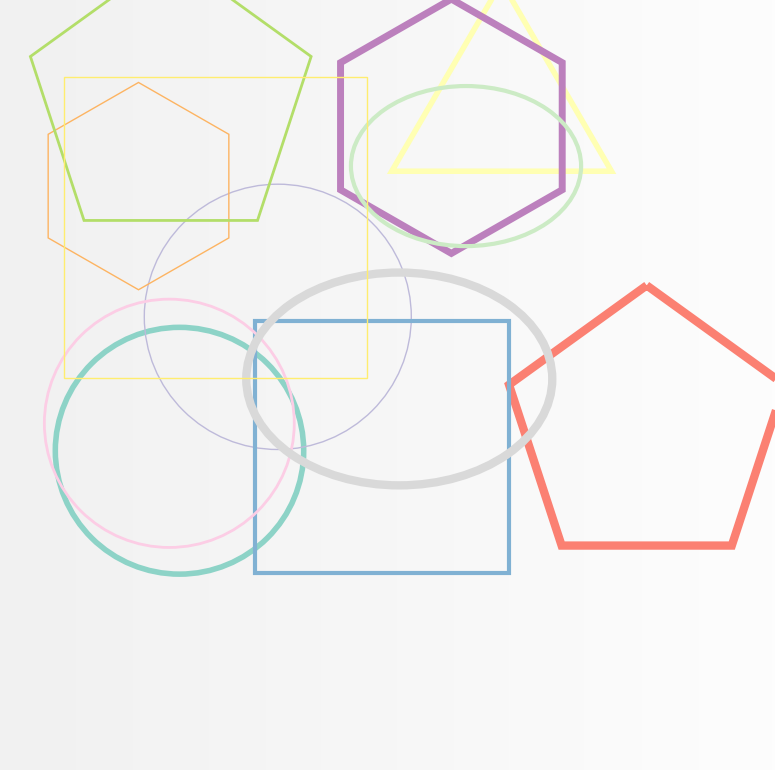[{"shape": "circle", "thickness": 2, "radius": 0.8, "center": [0.232, 0.415]}, {"shape": "triangle", "thickness": 2, "radius": 0.82, "center": [0.647, 0.859]}, {"shape": "circle", "thickness": 0.5, "radius": 0.86, "center": [0.358, 0.589]}, {"shape": "pentagon", "thickness": 3, "radius": 0.93, "center": [0.834, 0.443]}, {"shape": "square", "thickness": 1.5, "radius": 0.82, "center": [0.493, 0.419]}, {"shape": "hexagon", "thickness": 0.5, "radius": 0.67, "center": [0.179, 0.758]}, {"shape": "pentagon", "thickness": 1, "radius": 0.95, "center": [0.22, 0.868]}, {"shape": "circle", "thickness": 1, "radius": 0.81, "center": [0.218, 0.45]}, {"shape": "oval", "thickness": 3, "radius": 0.99, "center": [0.515, 0.508]}, {"shape": "hexagon", "thickness": 2.5, "radius": 0.83, "center": [0.582, 0.836]}, {"shape": "oval", "thickness": 1.5, "radius": 0.74, "center": [0.601, 0.784]}, {"shape": "square", "thickness": 0.5, "radius": 0.98, "center": [0.278, 0.704]}]